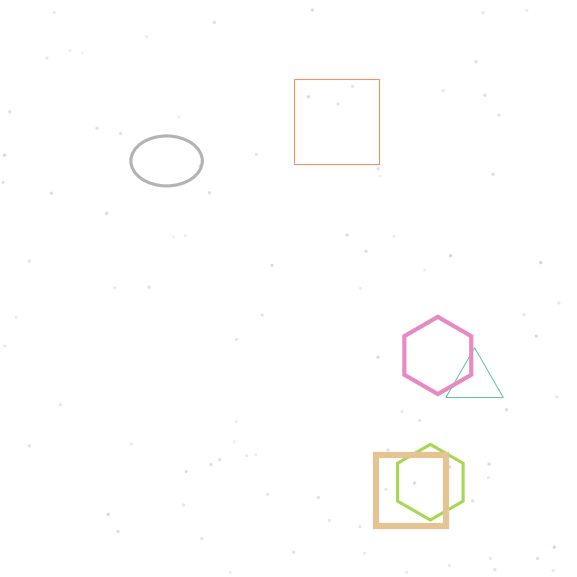[{"shape": "triangle", "thickness": 0.5, "radius": 0.29, "center": [0.822, 0.339]}, {"shape": "square", "thickness": 0.5, "radius": 0.37, "center": [0.582, 0.789]}, {"shape": "hexagon", "thickness": 2, "radius": 0.33, "center": [0.758, 0.384]}, {"shape": "hexagon", "thickness": 1.5, "radius": 0.33, "center": [0.745, 0.164]}, {"shape": "square", "thickness": 3, "radius": 0.3, "center": [0.711, 0.15]}, {"shape": "oval", "thickness": 1.5, "radius": 0.31, "center": [0.288, 0.72]}]